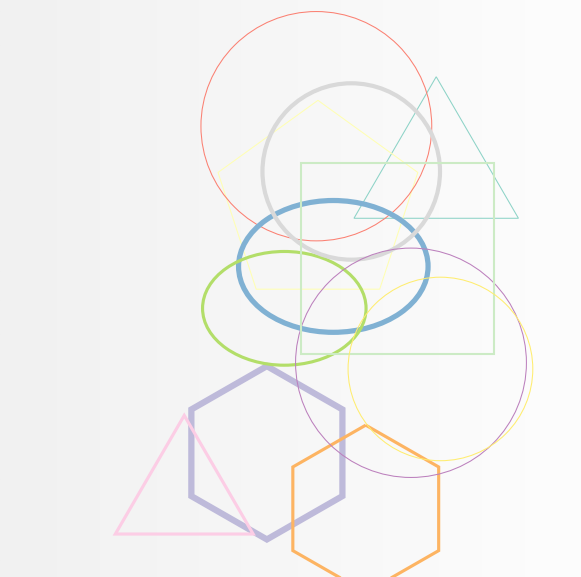[{"shape": "triangle", "thickness": 0.5, "radius": 0.82, "center": [0.75, 0.703]}, {"shape": "pentagon", "thickness": 0.5, "radius": 0.9, "center": [0.547, 0.645]}, {"shape": "hexagon", "thickness": 3, "radius": 0.75, "center": [0.459, 0.215]}, {"shape": "circle", "thickness": 0.5, "radius": 0.99, "center": [0.544, 0.781]}, {"shape": "oval", "thickness": 2.5, "radius": 0.82, "center": [0.573, 0.538]}, {"shape": "hexagon", "thickness": 1.5, "radius": 0.72, "center": [0.629, 0.118]}, {"shape": "oval", "thickness": 1.5, "radius": 0.7, "center": [0.489, 0.465]}, {"shape": "triangle", "thickness": 1.5, "radius": 0.68, "center": [0.317, 0.143]}, {"shape": "circle", "thickness": 2, "radius": 0.76, "center": [0.604, 0.702]}, {"shape": "circle", "thickness": 0.5, "radius": 0.99, "center": [0.707, 0.371]}, {"shape": "square", "thickness": 1, "radius": 0.83, "center": [0.684, 0.552]}, {"shape": "circle", "thickness": 0.5, "radius": 0.79, "center": [0.758, 0.36]}]